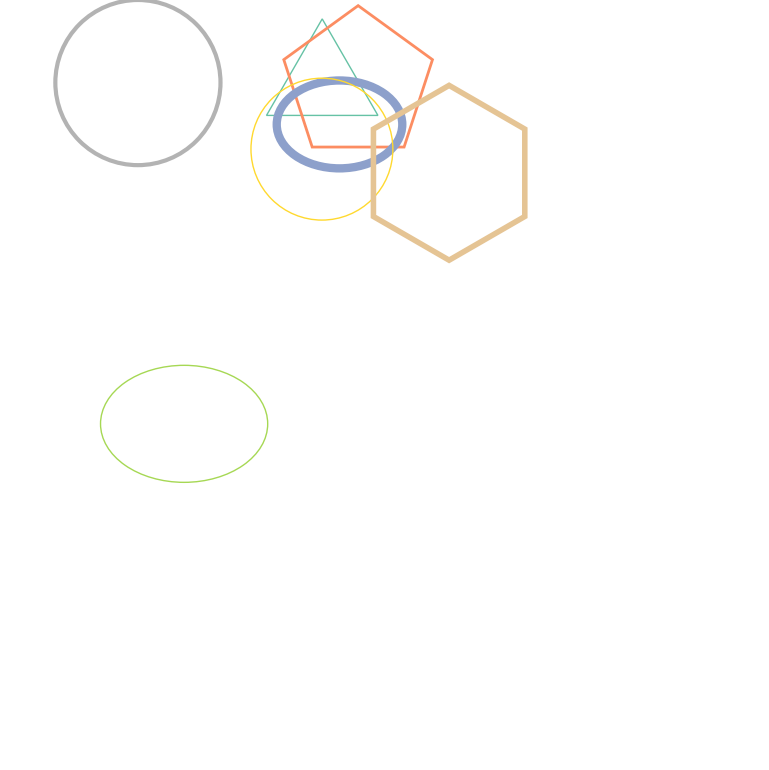[{"shape": "triangle", "thickness": 0.5, "radius": 0.42, "center": [0.418, 0.892]}, {"shape": "pentagon", "thickness": 1, "radius": 0.51, "center": [0.465, 0.891]}, {"shape": "oval", "thickness": 3, "radius": 0.41, "center": [0.441, 0.838]}, {"shape": "oval", "thickness": 0.5, "radius": 0.54, "center": [0.239, 0.45]}, {"shape": "circle", "thickness": 0.5, "radius": 0.46, "center": [0.418, 0.806]}, {"shape": "hexagon", "thickness": 2, "radius": 0.57, "center": [0.583, 0.776]}, {"shape": "circle", "thickness": 1.5, "radius": 0.54, "center": [0.179, 0.893]}]